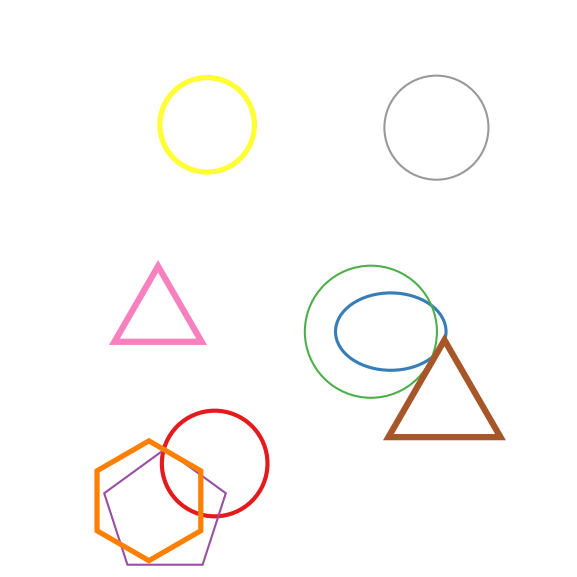[{"shape": "circle", "thickness": 2, "radius": 0.46, "center": [0.372, 0.197]}, {"shape": "oval", "thickness": 1.5, "radius": 0.48, "center": [0.677, 0.425]}, {"shape": "circle", "thickness": 1, "radius": 0.57, "center": [0.642, 0.425]}, {"shape": "pentagon", "thickness": 1, "radius": 0.55, "center": [0.286, 0.111]}, {"shape": "hexagon", "thickness": 2.5, "radius": 0.52, "center": [0.258, 0.132]}, {"shape": "circle", "thickness": 2.5, "radius": 0.41, "center": [0.359, 0.783]}, {"shape": "triangle", "thickness": 3, "radius": 0.56, "center": [0.77, 0.298]}, {"shape": "triangle", "thickness": 3, "radius": 0.44, "center": [0.274, 0.451]}, {"shape": "circle", "thickness": 1, "radius": 0.45, "center": [0.756, 0.778]}]